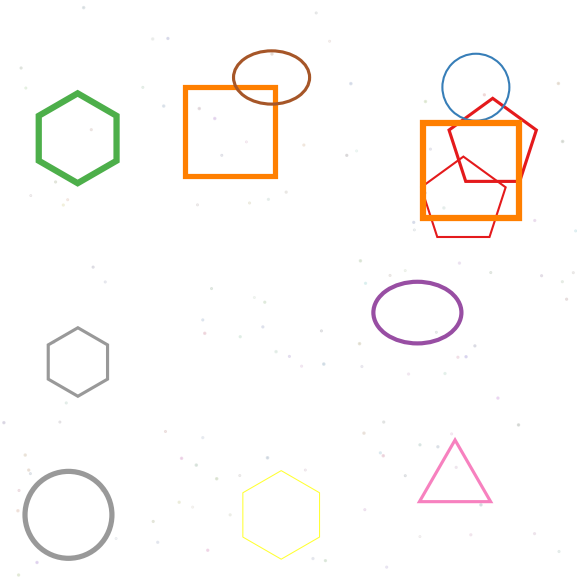[{"shape": "pentagon", "thickness": 1, "radius": 0.38, "center": [0.802, 0.651]}, {"shape": "pentagon", "thickness": 1.5, "radius": 0.4, "center": [0.853, 0.749]}, {"shape": "circle", "thickness": 1, "radius": 0.29, "center": [0.824, 0.848]}, {"shape": "hexagon", "thickness": 3, "radius": 0.39, "center": [0.134, 0.76]}, {"shape": "oval", "thickness": 2, "radius": 0.38, "center": [0.723, 0.458]}, {"shape": "square", "thickness": 3, "radius": 0.41, "center": [0.816, 0.704]}, {"shape": "square", "thickness": 2.5, "radius": 0.39, "center": [0.398, 0.771]}, {"shape": "hexagon", "thickness": 0.5, "radius": 0.38, "center": [0.487, 0.108]}, {"shape": "oval", "thickness": 1.5, "radius": 0.33, "center": [0.47, 0.865]}, {"shape": "triangle", "thickness": 1.5, "radius": 0.36, "center": [0.788, 0.166]}, {"shape": "hexagon", "thickness": 1.5, "radius": 0.3, "center": [0.135, 0.372]}, {"shape": "circle", "thickness": 2.5, "radius": 0.38, "center": [0.119, 0.108]}]